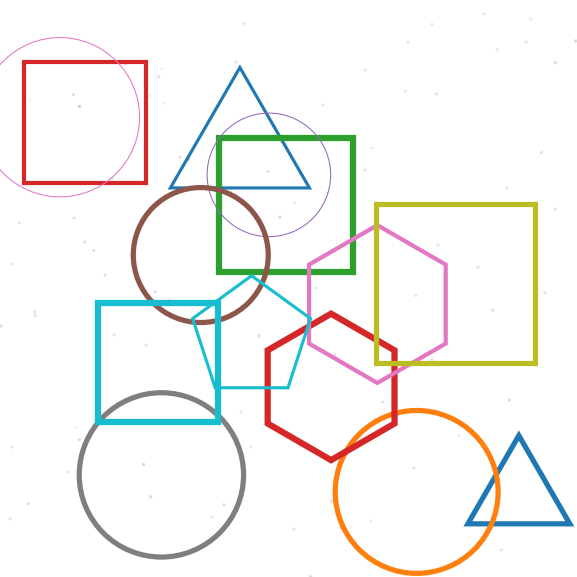[{"shape": "triangle", "thickness": 1.5, "radius": 0.7, "center": [0.415, 0.743]}, {"shape": "triangle", "thickness": 2.5, "radius": 0.51, "center": [0.898, 0.143]}, {"shape": "circle", "thickness": 2.5, "radius": 0.71, "center": [0.722, 0.147]}, {"shape": "square", "thickness": 3, "radius": 0.58, "center": [0.495, 0.644]}, {"shape": "square", "thickness": 2, "radius": 0.53, "center": [0.147, 0.787]}, {"shape": "hexagon", "thickness": 3, "radius": 0.63, "center": [0.573, 0.329]}, {"shape": "circle", "thickness": 0.5, "radius": 0.53, "center": [0.466, 0.696]}, {"shape": "circle", "thickness": 2.5, "radius": 0.58, "center": [0.348, 0.557]}, {"shape": "hexagon", "thickness": 2, "radius": 0.68, "center": [0.653, 0.473]}, {"shape": "circle", "thickness": 0.5, "radius": 0.69, "center": [0.104, 0.796]}, {"shape": "circle", "thickness": 2.5, "radius": 0.71, "center": [0.279, 0.177]}, {"shape": "square", "thickness": 2.5, "radius": 0.69, "center": [0.789, 0.508]}, {"shape": "pentagon", "thickness": 1.5, "radius": 0.54, "center": [0.436, 0.414]}, {"shape": "square", "thickness": 3, "radius": 0.52, "center": [0.274, 0.371]}]